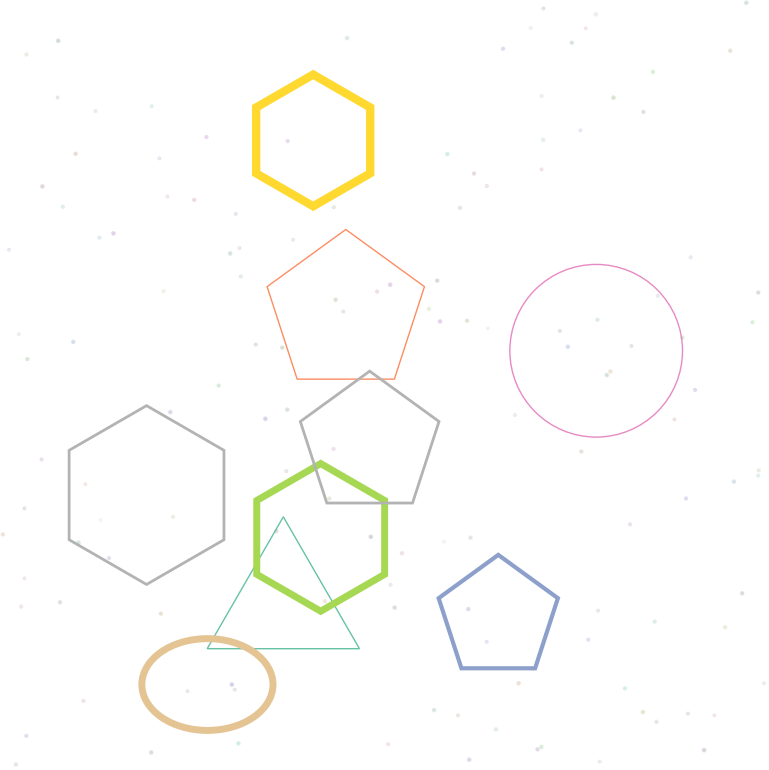[{"shape": "triangle", "thickness": 0.5, "radius": 0.57, "center": [0.368, 0.215]}, {"shape": "pentagon", "thickness": 0.5, "radius": 0.54, "center": [0.449, 0.595]}, {"shape": "pentagon", "thickness": 1.5, "radius": 0.41, "center": [0.647, 0.198]}, {"shape": "circle", "thickness": 0.5, "radius": 0.56, "center": [0.774, 0.544]}, {"shape": "hexagon", "thickness": 2.5, "radius": 0.48, "center": [0.416, 0.302]}, {"shape": "hexagon", "thickness": 3, "radius": 0.43, "center": [0.407, 0.818]}, {"shape": "oval", "thickness": 2.5, "radius": 0.43, "center": [0.269, 0.111]}, {"shape": "pentagon", "thickness": 1, "radius": 0.47, "center": [0.48, 0.423]}, {"shape": "hexagon", "thickness": 1, "radius": 0.58, "center": [0.19, 0.357]}]